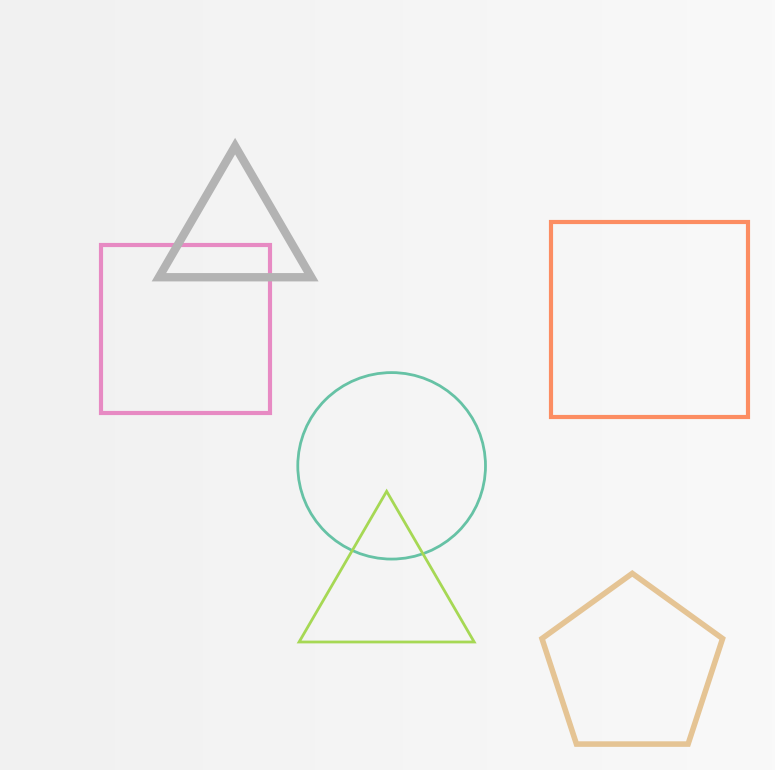[{"shape": "circle", "thickness": 1, "radius": 0.61, "center": [0.505, 0.395]}, {"shape": "square", "thickness": 1.5, "radius": 0.64, "center": [0.838, 0.585]}, {"shape": "square", "thickness": 1.5, "radius": 0.54, "center": [0.24, 0.573]}, {"shape": "triangle", "thickness": 1, "radius": 0.65, "center": [0.499, 0.231]}, {"shape": "pentagon", "thickness": 2, "radius": 0.61, "center": [0.816, 0.133]}, {"shape": "triangle", "thickness": 3, "radius": 0.57, "center": [0.303, 0.697]}]